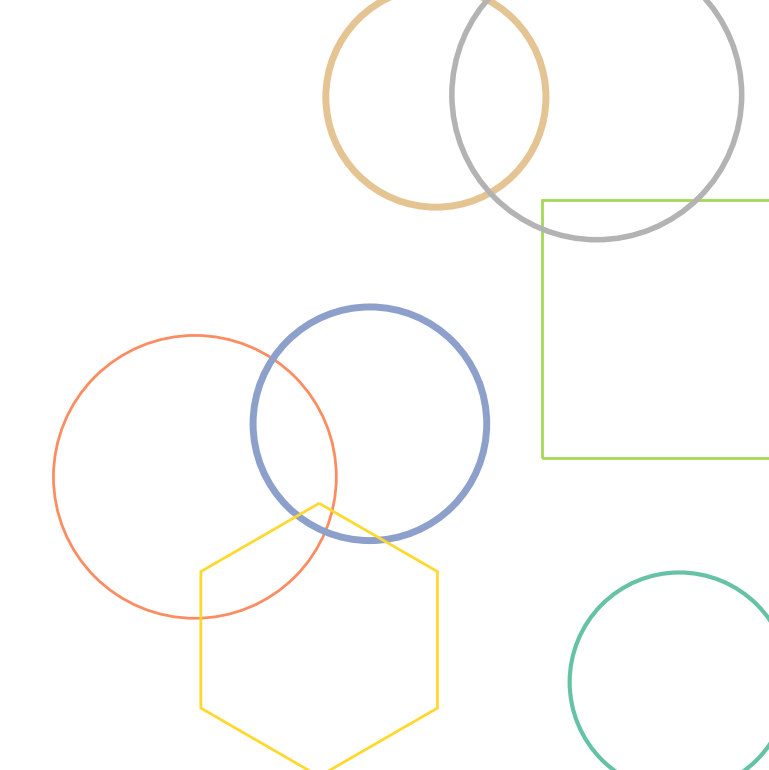[{"shape": "circle", "thickness": 1.5, "radius": 0.71, "center": [0.882, 0.114]}, {"shape": "circle", "thickness": 1, "radius": 0.92, "center": [0.253, 0.381]}, {"shape": "circle", "thickness": 2.5, "radius": 0.76, "center": [0.48, 0.45]}, {"shape": "square", "thickness": 1, "radius": 0.84, "center": [0.872, 0.573]}, {"shape": "hexagon", "thickness": 1, "radius": 0.89, "center": [0.414, 0.169]}, {"shape": "circle", "thickness": 2.5, "radius": 0.71, "center": [0.566, 0.874]}, {"shape": "circle", "thickness": 2, "radius": 0.94, "center": [0.775, 0.877]}]